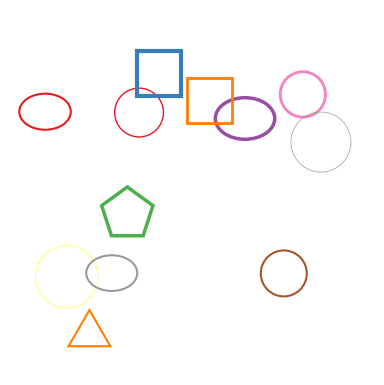[{"shape": "circle", "thickness": 1, "radius": 0.32, "center": [0.361, 0.708]}, {"shape": "oval", "thickness": 1.5, "radius": 0.33, "center": [0.117, 0.71]}, {"shape": "square", "thickness": 3, "radius": 0.29, "center": [0.413, 0.809]}, {"shape": "pentagon", "thickness": 2.5, "radius": 0.35, "center": [0.331, 0.444]}, {"shape": "oval", "thickness": 2.5, "radius": 0.39, "center": [0.636, 0.692]}, {"shape": "triangle", "thickness": 1.5, "radius": 0.31, "center": [0.232, 0.132]}, {"shape": "square", "thickness": 2, "radius": 0.29, "center": [0.544, 0.739]}, {"shape": "circle", "thickness": 0.5, "radius": 0.41, "center": [0.173, 0.281]}, {"shape": "circle", "thickness": 1.5, "radius": 0.3, "center": [0.737, 0.29]}, {"shape": "circle", "thickness": 2, "radius": 0.29, "center": [0.787, 0.755]}, {"shape": "oval", "thickness": 1.5, "radius": 0.33, "center": [0.29, 0.291]}, {"shape": "circle", "thickness": 0.5, "radius": 0.39, "center": [0.834, 0.631]}]